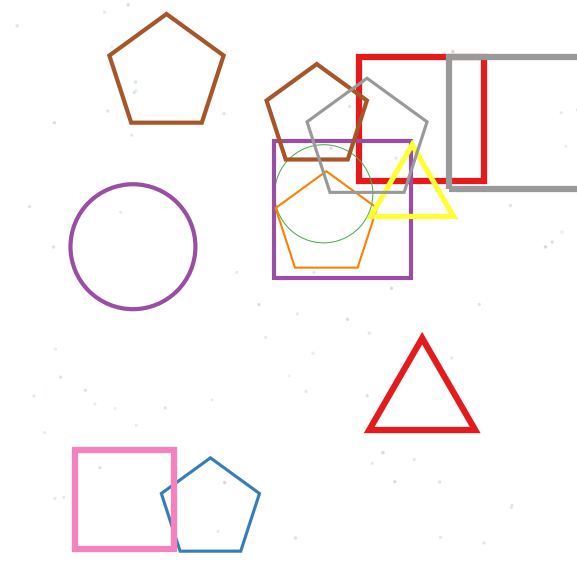[{"shape": "triangle", "thickness": 3, "radius": 0.53, "center": [0.731, 0.307]}, {"shape": "square", "thickness": 3, "radius": 0.54, "center": [0.73, 0.793]}, {"shape": "pentagon", "thickness": 1.5, "radius": 0.45, "center": [0.364, 0.117]}, {"shape": "circle", "thickness": 0.5, "radius": 0.42, "center": [0.561, 0.664]}, {"shape": "circle", "thickness": 2, "radius": 0.54, "center": [0.23, 0.572]}, {"shape": "square", "thickness": 2, "radius": 0.59, "center": [0.593, 0.636]}, {"shape": "pentagon", "thickness": 1, "radius": 0.46, "center": [0.565, 0.61]}, {"shape": "triangle", "thickness": 2.5, "radius": 0.41, "center": [0.714, 0.666]}, {"shape": "pentagon", "thickness": 2, "radius": 0.52, "center": [0.288, 0.871]}, {"shape": "pentagon", "thickness": 2, "radius": 0.46, "center": [0.548, 0.797]}, {"shape": "square", "thickness": 3, "radius": 0.43, "center": [0.216, 0.134]}, {"shape": "pentagon", "thickness": 1.5, "radius": 0.55, "center": [0.636, 0.754]}, {"shape": "square", "thickness": 3, "radius": 0.57, "center": [0.893, 0.786]}]